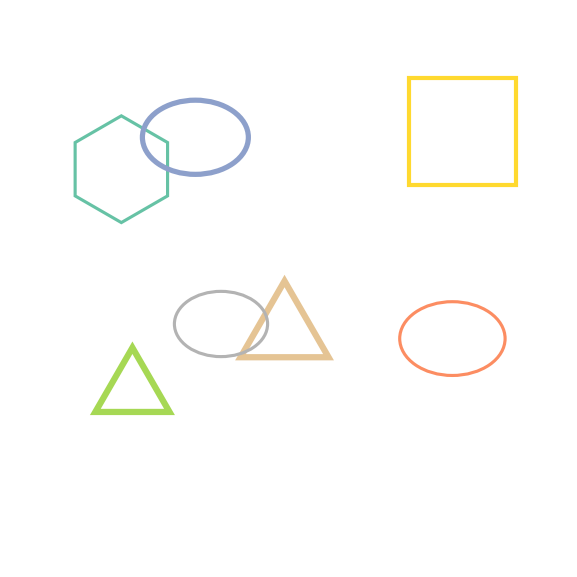[{"shape": "hexagon", "thickness": 1.5, "radius": 0.46, "center": [0.21, 0.706]}, {"shape": "oval", "thickness": 1.5, "radius": 0.46, "center": [0.783, 0.413]}, {"shape": "oval", "thickness": 2.5, "radius": 0.46, "center": [0.338, 0.761]}, {"shape": "triangle", "thickness": 3, "radius": 0.37, "center": [0.229, 0.323]}, {"shape": "square", "thickness": 2, "radius": 0.46, "center": [0.801, 0.771]}, {"shape": "triangle", "thickness": 3, "radius": 0.44, "center": [0.493, 0.425]}, {"shape": "oval", "thickness": 1.5, "radius": 0.4, "center": [0.383, 0.438]}]